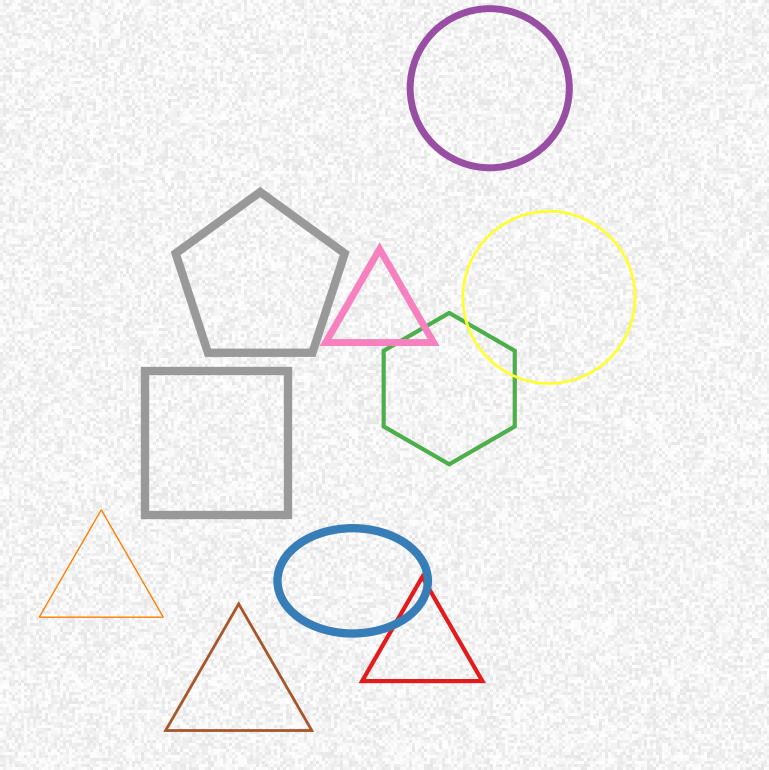[{"shape": "triangle", "thickness": 1.5, "radius": 0.45, "center": [0.548, 0.161]}, {"shape": "oval", "thickness": 3, "radius": 0.49, "center": [0.458, 0.246]}, {"shape": "hexagon", "thickness": 1.5, "radius": 0.49, "center": [0.583, 0.495]}, {"shape": "circle", "thickness": 2.5, "radius": 0.52, "center": [0.636, 0.885]}, {"shape": "triangle", "thickness": 0.5, "radius": 0.47, "center": [0.132, 0.245]}, {"shape": "circle", "thickness": 1, "radius": 0.56, "center": [0.713, 0.614]}, {"shape": "triangle", "thickness": 1, "radius": 0.55, "center": [0.31, 0.106]}, {"shape": "triangle", "thickness": 2.5, "radius": 0.4, "center": [0.493, 0.596]}, {"shape": "square", "thickness": 3, "radius": 0.47, "center": [0.281, 0.425]}, {"shape": "pentagon", "thickness": 3, "radius": 0.58, "center": [0.338, 0.635]}]